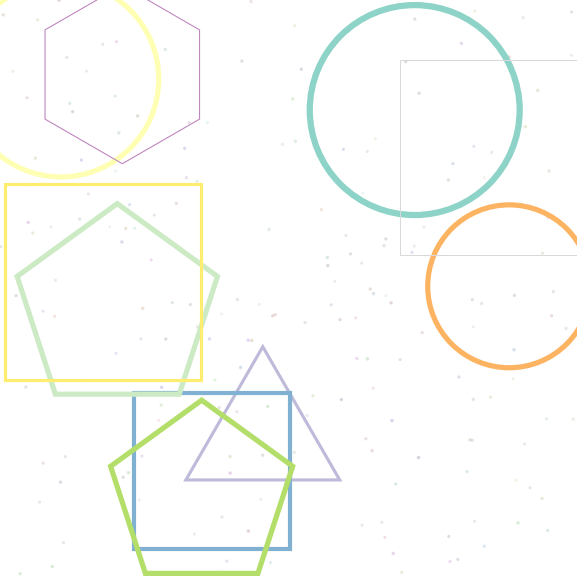[{"shape": "circle", "thickness": 3, "radius": 0.91, "center": [0.718, 0.809]}, {"shape": "circle", "thickness": 2.5, "radius": 0.85, "center": [0.106, 0.862]}, {"shape": "triangle", "thickness": 1.5, "radius": 0.77, "center": [0.455, 0.245]}, {"shape": "square", "thickness": 2, "radius": 0.67, "center": [0.367, 0.184]}, {"shape": "circle", "thickness": 2.5, "radius": 0.71, "center": [0.882, 0.503]}, {"shape": "pentagon", "thickness": 2.5, "radius": 0.83, "center": [0.349, 0.14]}, {"shape": "square", "thickness": 0.5, "radius": 0.84, "center": [0.86, 0.727]}, {"shape": "hexagon", "thickness": 0.5, "radius": 0.77, "center": [0.212, 0.87]}, {"shape": "pentagon", "thickness": 2.5, "radius": 0.91, "center": [0.203, 0.464]}, {"shape": "square", "thickness": 1.5, "radius": 0.85, "center": [0.178, 0.511]}]